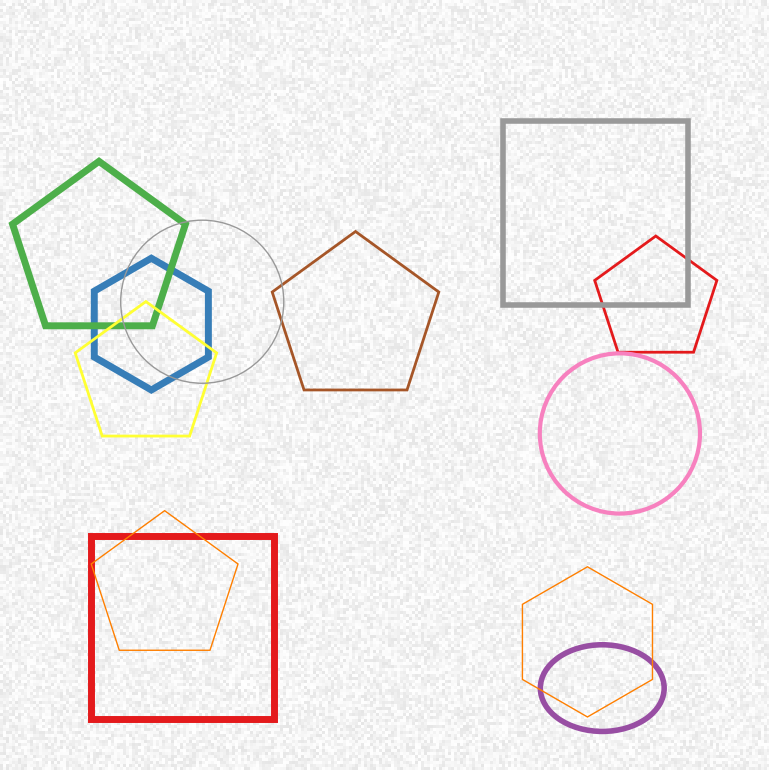[{"shape": "square", "thickness": 2.5, "radius": 0.59, "center": [0.237, 0.185]}, {"shape": "pentagon", "thickness": 1, "radius": 0.42, "center": [0.852, 0.61]}, {"shape": "hexagon", "thickness": 2.5, "radius": 0.43, "center": [0.197, 0.579]}, {"shape": "pentagon", "thickness": 2.5, "radius": 0.59, "center": [0.129, 0.672]}, {"shape": "oval", "thickness": 2, "radius": 0.4, "center": [0.782, 0.106]}, {"shape": "hexagon", "thickness": 0.5, "radius": 0.49, "center": [0.763, 0.166]}, {"shape": "pentagon", "thickness": 0.5, "radius": 0.5, "center": [0.214, 0.237]}, {"shape": "pentagon", "thickness": 1, "radius": 0.48, "center": [0.189, 0.512]}, {"shape": "pentagon", "thickness": 1, "radius": 0.57, "center": [0.462, 0.586]}, {"shape": "circle", "thickness": 1.5, "radius": 0.52, "center": [0.805, 0.437]}, {"shape": "square", "thickness": 2, "radius": 0.6, "center": [0.773, 0.723]}, {"shape": "circle", "thickness": 0.5, "radius": 0.53, "center": [0.263, 0.608]}]